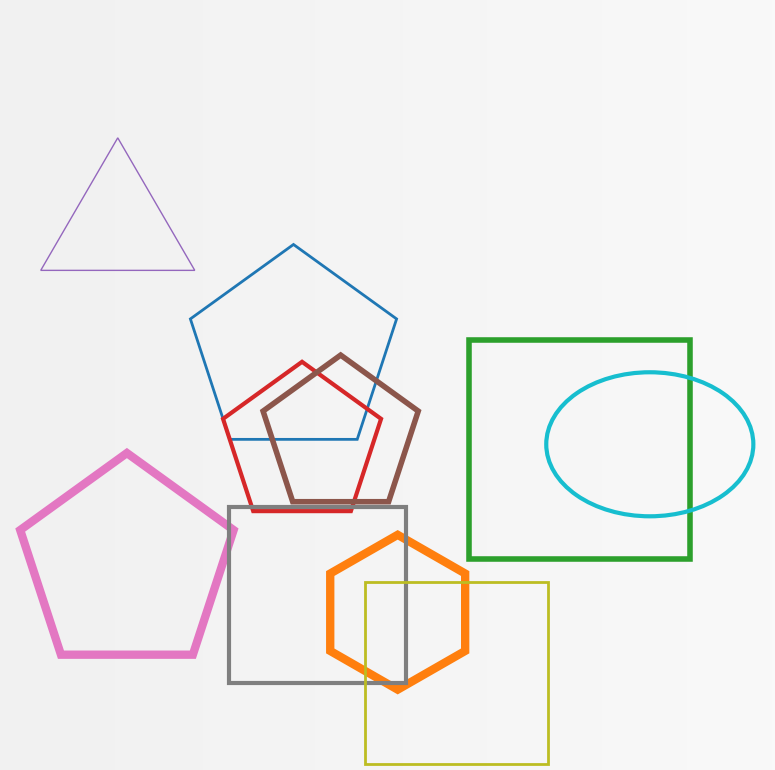[{"shape": "pentagon", "thickness": 1, "radius": 0.7, "center": [0.379, 0.543]}, {"shape": "hexagon", "thickness": 3, "radius": 0.5, "center": [0.513, 0.205]}, {"shape": "square", "thickness": 2, "radius": 0.71, "center": [0.748, 0.416]}, {"shape": "pentagon", "thickness": 1.5, "radius": 0.54, "center": [0.39, 0.423]}, {"shape": "triangle", "thickness": 0.5, "radius": 0.57, "center": [0.152, 0.706]}, {"shape": "pentagon", "thickness": 2, "radius": 0.53, "center": [0.44, 0.434]}, {"shape": "pentagon", "thickness": 3, "radius": 0.72, "center": [0.164, 0.267]}, {"shape": "square", "thickness": 1.5, "radius": 0.57, "center": [0.41, 0.227]}, {"shape": "square", "thickness": 1, "radius": 0.59, "center": [0.589, 0.126]}, {"shape": "oval", "thickness": 1.5, "radius": 0.67, "center": [0.838, 0.423]}]